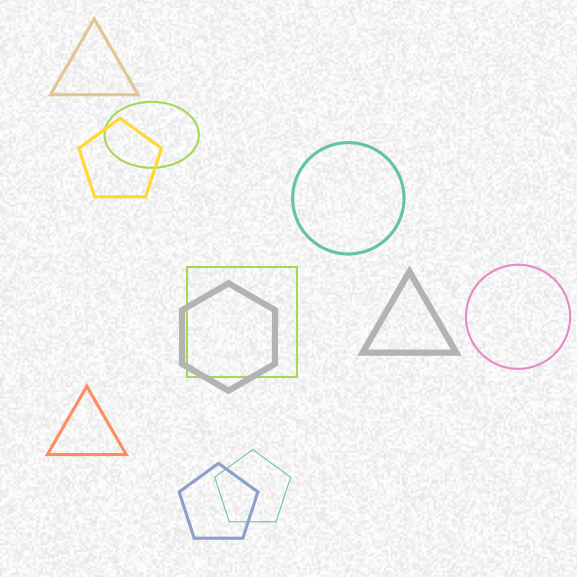[{"shape": "circle", "thickness": 1.5, "radius": 0.48, "center": [0.603, 0.656]}, {"shape": "pentagon", "thickness": 0.5, "radius": 0.35, "center": [0.437, 0.152]}, {"shape": "triangle", "thickness": 1.5, "radius": 0.39, "center": [0.15, 0.251]}, {"shape": "pentagon", "thickness": 1.5, "radius": 0.36, "center": [0.378, 0.125]}, {"shape": "circle", "thickness": 1, "radius": 0.45, "center": [0.897, 0.451]}, {"shape": "square", "thickness": 1, "radius": 0.47, "center": [0.419, 0.442]}, {"shape": "oval", "thickness": 1, "radius": 0.41, "center": [0.263, 0.766]}, {"shape": "pentagon", "thickness": 1.5, "radius": 0.38, "center": [0.208, 0.719]}, {"shape": "triangle", "thickness": 1.5, "radius": 0.44, "center": [0.163, 0.879]}, {"shape": "hexagon", "thickness": 3, "radius": 0.46, "center": [0.396, 0.416]}, {"shape": "triangle", "thickness": 3, "radius": 0.47, "center": [0.709, 0.435]}]